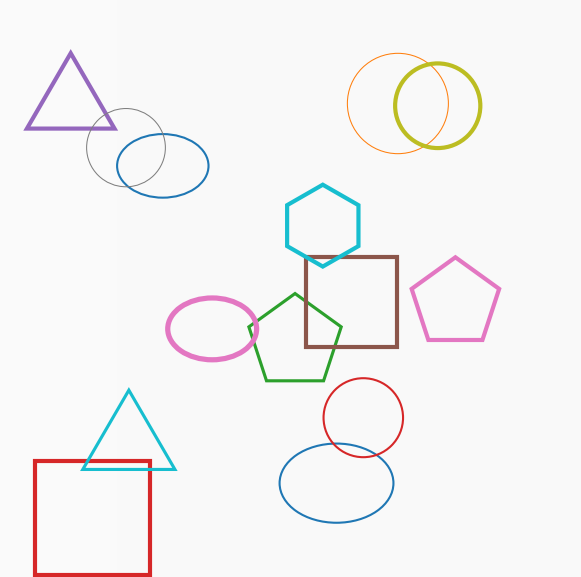[{"shape": "oval", "thickness": 1, "radius": 0.39, "center": [0.28, 0.712]}, {"shape": "oval", "thickness": 1, "radius": 0.49, "center": [0.579, 0.162]}, {"shape": "circle", "thickness": 0.5, "radius": 0.43, "center": [0.685, 0.82]}, {"shape": "pentagon", "thickness": 1.5, "radius": 0.42, "center": [0.508, 0.407]}, {"shape": "circle", "thickness": 1, "radius": 0.34, "center": [0.625, 0.276]}, {"shape": "square", "thickness": 2, "radius": 0.49, "center": [0.159, 0.102]}, {"shape": "triangle", "thickness": 2, "radius": 0.44, "center": [0.122, 0.82]}, {"shape": "square", "thickness": 2, "radius": 0.39, "center": [0.605, 0.476]}, {"shape": "pentagon", "thickness": 2, "radius": 0.4, "center": [0.783, 0.474]}, {"shape": "oval", "thickness": 2.5, "radius": 0.38, "center": [0.365, 0.43]}, {"shape": "circle", "thickness": 0.5, "radius": 0.34, "center": [0.217, 0.743]}, {"shape": "circle", "thickness": 2, "radius": 0.37, "center": [0.753, 0.816]}, {"shape": "hexagon", "thickness": 2, "radius": 0.35, "center": [0.555, 0.608]}, {"shape": "triangle", "thickness": 1.5, "radius": 0.46, "center": [0.222, 0.232]}]